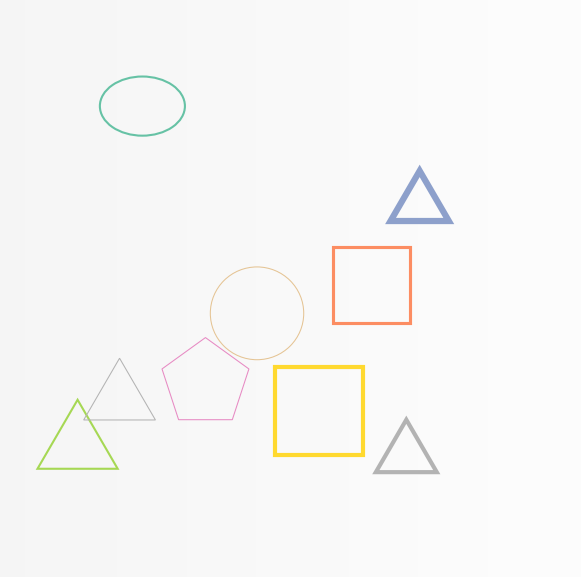[{"shape": "oval", "thickness": 1, "radius": 0.37, "center": [0.245, 0.815]}, {"shape": "square", "thickness": 1.5, "radius": 0.33, "center": [0.639, 0.506]}, {"shape": "triangle", "thickness": 3, "radius": 0.29, "center": [0.722, 0.645]}, {"shape": "pentagon", "thickness": 0.5, "radius": 0.39, "center": [0.353, 0.336]}, {"shape": "triangle", "thickness": 1, "radius": 0.4, "center": [0.133, 0.227]}, {"shape": "square", "thickness": 2, "radius": 0.38, "center": [0.549, 0.287]}, {"shape": "circle", "thickness": 0.5, "radius": 0.4, "center": [0.442, 0.457]}, {"shape": "triangle", "thickness": 2, "radius": 0.3, "center": [0.699, 0.212]}, {"shape": "triangle", "thickness": 0.5, "radius": 0.36, "center": [0.206, 0.308]}]